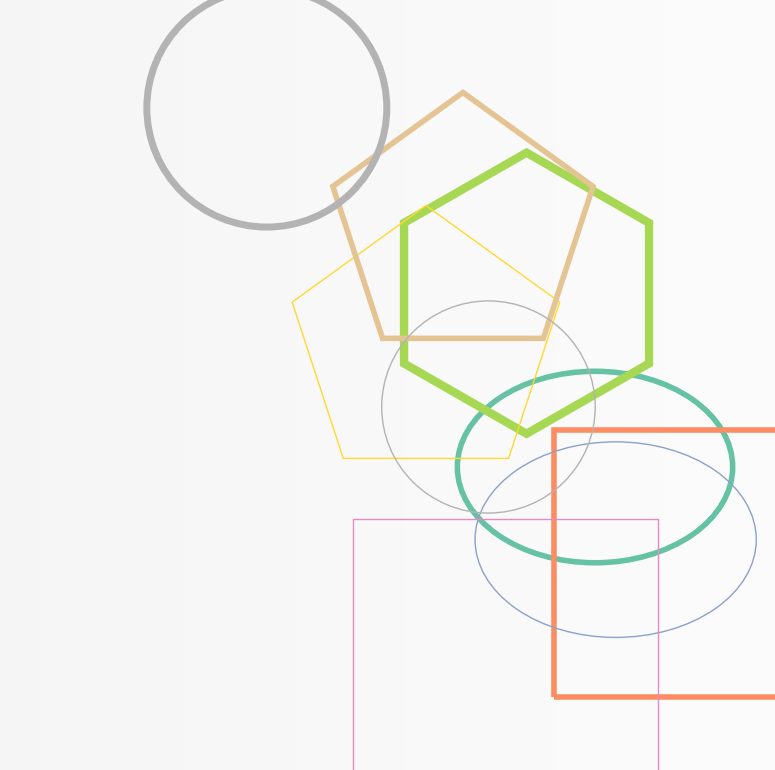[{"shape": "oval", "thickness": 2, "radius": 0.89, "center": [0.768, 0.393]}, {"shape": "square", "thickness": 2, "radius": 0.87, "center": [0.888, 0.268]}, {"shape": "oval", "thickness": 0.5, "radius": 0.91, "center": [0.794, 0.299]}, {"shape": "square", "thickness": 0.5, "radius": 0.98, "center": [0.652, 0.129]}, {"shape": "hexagon", "thickness": 3, "radius": 0.91, "center": [0.679, 0.619]}, {"shape": "pentagon", "thickness": 0.5, "radius": 0.91, "center": [0.55, 0.552]}, {"shape": "pentagon", "thickness": 2, "radius": 0.88, "center": [0.597, 0.703]}, {"shape": "circle", "thickness": 2.5, "radius": 0.77, "center": [0.344, 0.86]}, {"shape": "circle", "thickness": 0.5, "radius": 0.69, "center": [0.63, 0.471]}]